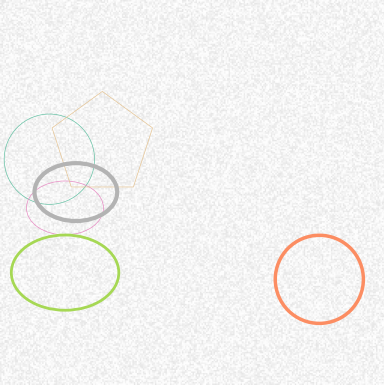[{"shape": "circle", "thickness": 0.5, "radius": 0.59, "center": [0.128, 0.586]}, {"shape": "circle", "thickness": 2.5, "radius": 0.57, "center": [0.829, 0.274]}, {"shape": "oval", "thickness": 0.5, "radius": 0.5, "center": [0.169, 0.46]}, {"shape": "oval", "thickness": 2, "radius": 0.7, "center": [0.169, 0.292]}, {"shape": "pentagon", "thickness": 0.5, "radius": 0.69, "center": [0.266, 0.625]}, {"shape": "oval", "thickness": 3, "radius": 0.54, "center": [0.197, 0.501]}]